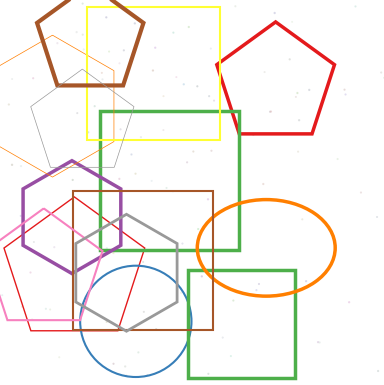[{"shape": "pentagon", "thickness": 1, "radius": 0.96, "center": [0.193, 0.296]}, {"shape": "pentagon", "thickness": 2.5, "radius": 0.8, "center": [0.716, 0.782]}, {"shape": "circle", "thickness": 1.5, "radius": 0.72, "center": [0.353, 0.165]}, {"shape": "square", "thickness": 2.5, "radius": 0.9, "center": [0.441, 0.532]}, {"shape": "square", "thickness": 2.5, "radius": 0.7, "center": [0.627, 0.158]}, {"shape": "hexagon", "thickness": 2.5, "radius": 0.73, "center": [0.187, 0.436]}, {"shape": "hexagon", "thickness": 0.5, "radius": 0.92, "center": [0.136, 0.724]}, {"shape": "oval", "thickness": 2.5, "radius": 0.9, "center": [0.692, 0.356]}, {"shape": "square", "thickness": 1.5, "radius": 0.86, "center": [0.4, 0.808]}, {"shape": "square", "thickness": 1.5, "radius": 0.9, "center": [0.371, 0.324]}, {"shape": "pentagon", "thickness": 3, "radius": 0.73, "center": [0.234, 0.896]}, {"shape": "pentagon", "thickness": 1.5, "radius": 0.8, "center": [0.114, 0.298]}, {"shape": "hexagon", "thickness": 2, "radius": 0.76, "center": [0.328, 0.292]}, {"shape": "pentagon", "thickness": 0.5, "radius": 0.7, "center": [0.214, 0.679]}]